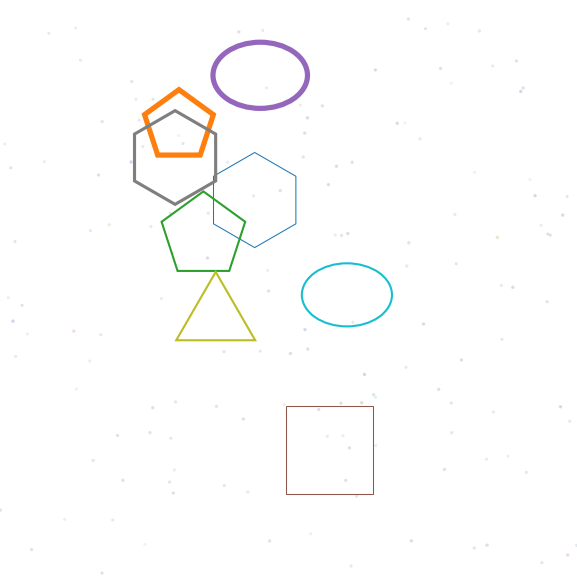[{"shape": "hexagon", "thickness": 0.5, "radius": 0.41, "center": [0.441, 0.653]}, {"shape": "pentagon", "thickness": 2.5, "radius": 0.31, "center": [0.31, 0.781]}, {"shape": "pentagon", "thickness": 1, "radius": 0.38, "center": [0.352, 0.592]}, {"shape": "oval", "thickness": 2.5, "radius": 0.41, "center": [0.451, 0.869]}, {"shape": "square", "thickness": 0.5, "radius": 0.38, "center": [0.57, 0.22]}, {"shape": "hexagon", "thickness": 1.5, "radius": 0.41, "center": [0.303, 0.726]}, {"shape": "triangle", "thickness": 1, "radius": 0.39, "center": [0.374, 0.449]}, {"shape": "oval", "thickness": 1, "radius": 0.39, "center": [0.601, 0.489]}]